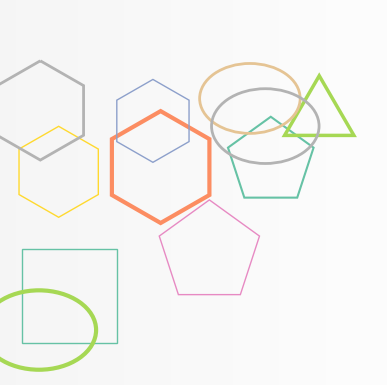[{"shape": "square", "thickness": 1, "radius": 0.61, "center": [0.18, 0.232]}, {"shape": "pentagon", "thickness": 1.5, "radius": 0.58, "center": [0.699, 0.581]}, {"shape": "hexagon", "thickness": 3, "radius": 0.73, "center": [0.415, 0.566]}, {"shape": "hexagon", "thickness": 1, "radius": 0.54, "center": [0.395, 0.686]}, {"shape": "pentagon", "thickness": 1, "radius": 0.68, "center": [0.54, 0.345]}, {"shape": "triangle", "thickness": 2.5, "radius": 0.52, "center": [0.824, 0.7]}, {"shape": "oval", "thickness": 3, "radius": 0.74, "center": [0.101, 0.143]}, {"shape": "hexagon", "thickness": 1, "radius": 0.59, "center": [0.151, 0.554]}, {"shape": "oval", "thickness": 2, "radius": 0.65, "center": [0.645, 0.744]}, {"shape": "hexagon", "thickness": 2, "radius": 0.64, "center": [0.104, 0.713]}, {"shape": "oval", "thickness": 2, "radius": 0.69, "center": [0.685, 0.672]}]